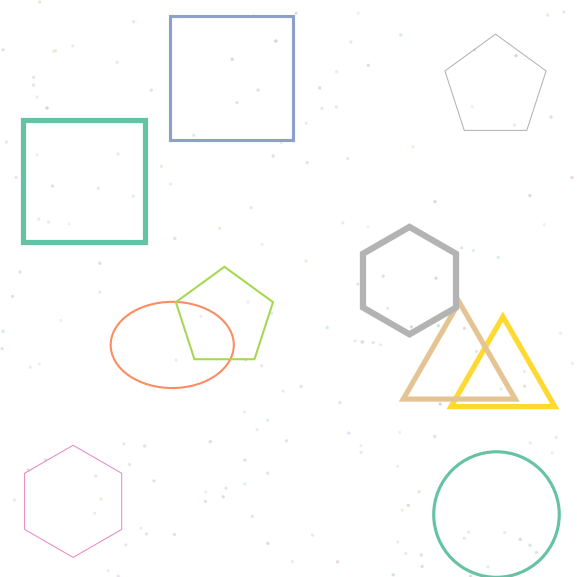[{"shape": "square", "thickness": 2.5, "radius": 0.53, "center": [0.146, 0.686]}, {"shape": "circle", "thickness": 1.5, "radius": 0.54, "center": [0.86, 0.108]}, {"shape": "oval", "thickness": 1, "radius": 0.53, "center": [0.298, 0.402]}, {"shape": "square", "thickness": 1.5, "radius": 0.54, "center": [0.401, 0.865]}, {"shape": "hexagon", "thickness": 0.5, "radius": 0.49, "center": [0.127, 0.131]}, {"shape": "pentagon", "thickness": 1, "radius": 0.44, "center": [0.389, 0.449]}, {"shape": "triangle", "thickness": 2.5, "radius": 0.52, "center": [0.871, 0.347]}, {"shape": "triangle", "thickness": 2.5, "radius": 0.56, "center": [0.795, 0.364]}, {"shape": "pentagon", "thickness": 0.5, "radius": 0.46, "center": [0.858, 0.848]}, {"shape": "hexagon", "thickness": 3, "radius": 0.47, "center": [0.709, 0.513]}]